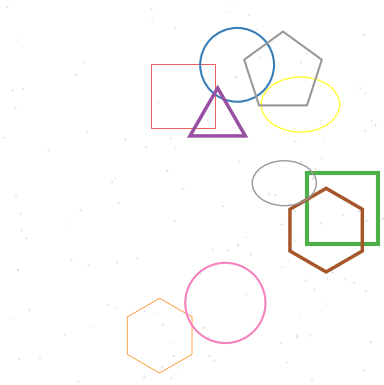[{"shape": "square", "thickness": 0.5, "radius": 0.42, "center": [0.475, 0.751]}, {"shape": "circle", "thickness": 1.5, "radius": 0.48, "center": [0.616, 0.832]}, {"shape": "square", "thickness": 3, "radius": 0.46, "center": [0.889, 0.459]}, {"shape": "triangle", "thickness": 2.5, "radius": 0.41, "center": [0.565, 0.688]}, {"shape": "hexagon", "thickness": 0.5, "radius": 0.49, "center": [0.415, 0.128]}, {"shape": "oval", "thickness": 1, "radius": 0.51, "center": [0.78, 0.728]}, {"shape": "hexagon", "thickness": 2.5, "radius": 0.54, "center": [0.847, 0.402]}, {"shape": "circle", "thickness": 1.5, "radius": 0.52, "center": [0.585, 0.213]}, {"shape": "pentagon", "thickness": 1.5, "radius": 0.53, "center": [0.735, 0.812]}, {"shape": "oval", "thickness": 1, "radius": 0.42, "center": [0.738, 0.524]}]